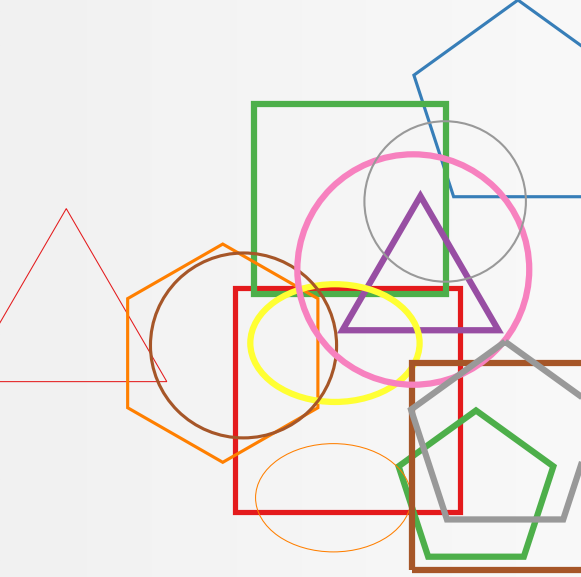[{"shape": "square", "thickness": 2.5, "radius": 0.97, "center": [0.597, 0.307]}, {"shape": "triangle", "thickness": 0.5, "radius": 1.0, "center": [0.114, 0.438]}, {"shape": "pentagon", "thickness": 1.5, "radius": 0.94, "center": [0.891, 0.811]}, {"shape": "pentagon", "thickness": 3, "radius": 0.7, "center": [0.819, 0.148]}, {"shape": "square", "thickness": 3, "radius": 0.83, "center": [0.602, 0.655]}, {"shape": "triangle", "thickness": 3, "radius": 0.77, "center": [0.723, 0.505]}, {"shape": "hexagon", "thickness": 1.5, "radius": 0.94, "center": [0.383, 0.388]}, {"shape": "oval", "thickness": 0.5, "radius": 0.67, "center": [0.574, 0.137]}, {"shape": "oval", "thickness": 3, "radius": 0.73, "center": [0.576, 0.405]}, {"shape": "circle", "thickness": 1.5, "radius": 0.8, "center": [0.419, 0.401]}, {"shape": "square", "thickness": 3, "radius": 0.89, "center": [0.887, 0.191]}, {"shape": "circle", "thickness": 3, "radius": 1.0, "center": [0.711, 0.532]}, {"shape": "pentagon", "thickness": 3, "radius": 0.85, "center": [0.869, 0.237]}, {"shape": "circle", "thickness": 1, "radius": 0.69, "center": [0.766, 0.65]}]